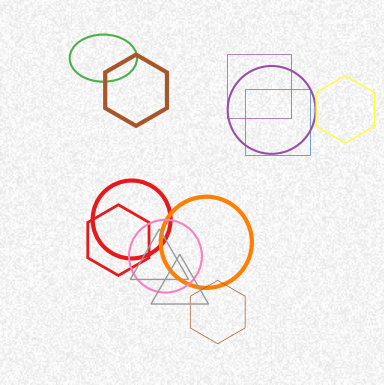[{"shape": "circle", "thickness": 3, "radius": 0.51, "center": [0.342, 0.43]}, {"shape": "hexagon", "thickness": 2, "radius": 0.46, "center": [0.308, 0.376]}, {"shape": "square", "thickness": 0.5, "radius": 0.43, "center": [0.72, 0.683]}, {"shape": "oval", "thickness": 1.5, "radius": 0.44, "center": [0.268, 0.849]}, {"shape": "square", "thickness": 0.5, "radius": 0.41, "center": [0.672, 0.776]}, {"shape": "circle", "thickness": 1.5, "radius": 0.57, "center": [0.705, 0.715]}, {"shape": "circle", "thickness": 3, "radius": 0.59, "center": [0.536, 0.371]}, {"shape": "hexagon", "thickness": 1, "radius": 0.44, "center": [0.897, 0.716]}, {"shape": "hexagon", "thickness": 0.5, "radius": 0.41, "center": [0.566, 0.189]}, {"shape": "hexagon", "thickness": 3, "radius": 0.46, "center": [0.353, 0.766]}, {"shape": "circle", "thickness": 1.5, "radius": 0.47, "center": [0.43, 0.335]}, {"shape": "triangle", "thickness": 1, "radius": 0.43, "center": [0.467, 0.253]}, {"shape": "triangle", "thickness": 1, "radius": 0.44, "center": [0.414, 0.318]}]